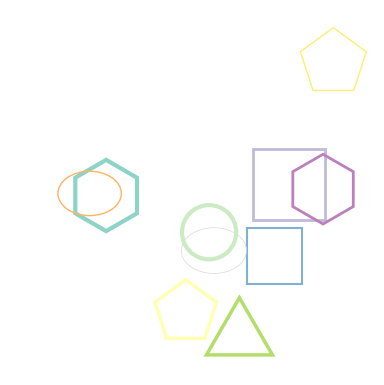[{"shape": "hexagon", "thickness": 3, "radius": 0.46, "center": [0.276, 0.492]}, {"shape": "pentagon", "thickness": 2.5, "radius": 0.42, "center": [0.482, 0.189]}, {"shape": "square", "thickness": 2, "radius": 0.47, "center": [0.751, 0.521]}, {"shape": "square", "thickness": 1.5, "radius": 0.36, "center": [0.713, 0.335]}, {"shape": "oval", "thickness": 1, "radius": 0.41, "center": [0.233, 0.498]}, {"shape": "triangle", "thickness": 2.5, "radius": 0.49, "center": [0.622, 0.128]}, {"shape": "oval", "thickness": 0.5, "radius": 0.42, "center": [0.556, 0.349]}, {"shape": "hexagon", "thickness": 2, "radius": 0.45, "center": [0.839, 0.509]}, {"shape": "circle", "thickness": 3, "radius": 0.35, "center": [0.543, 0.397]}, {"shape": "pentagon", "thickness": 1, "radius": 0.45, "center": [0.866, 0.838]}]